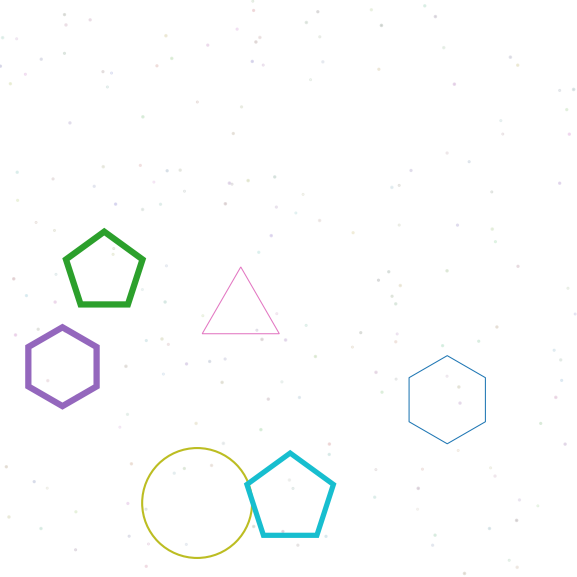[{"shape": "hexagon", "thickness": 0.5, "radius": 0.38, "center": [0.774, 0.307]}, {"shape": "pentagon", "thickness": 3, "radius": 0.35, "center": [0.181, 0.528]}, {"shape": "hexagon", "thickness": 3, "radius": 0.34, "center": [0.108, 0.364]}, {"shape": "triangle", "thickness": 0.5, "radius": 0.39, "center": [0.417, 0.46]}, {"shape": "circle", "thickness": 1, "radius": 0.48, "center": [0.341, 0.128]}, {"shape": "pentagon", "thickness": 2.5, "radius": 0.39, "center": [0.502, 0.136]}]